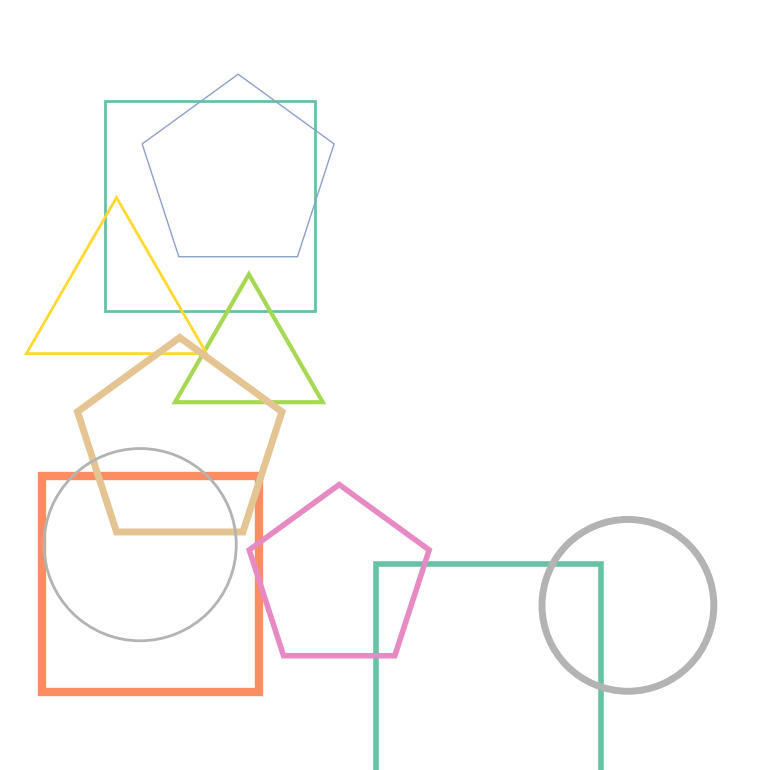[{"shape": "square", "thickness": 2, "radius": 0.73, "center": [0.634, 0.122]}, {"shape": "square", "thickness": 1, "radius": 0.68, "center": [0.273, 0.733]}, {"shape": "square", "thickness": 3, "radius": 0.7, "center": [0.195, 0.242]}, {"shape": "pentagon", "thickness": 0.5, "radius": 0.66, "center": [0.309, 0.773]}, {"shape": "pentagon", "thickness": 2, "radius": 0.61, "center": [0.441, 0.248]}, {"shape": "triangle", "thickness": 1.5, "radius": 0.55, "center": [0.323, 0.533]}, {"shape": "triangle", "thickness": 1, "radius": 0.68, "center": [0.151, 0.608]}, {"shape": "pentagon", "thickness": 2.5, "radius": 0.7, "center": [0.233, 0.422]}, {"shape": "circle", "thickness": 1, "radius": 0.62, "center": [0.182, 0.293]}, {"shape": "circle", "thickness": 2.5, "radius": 0.56, "center": [0.815, 0.214]}]